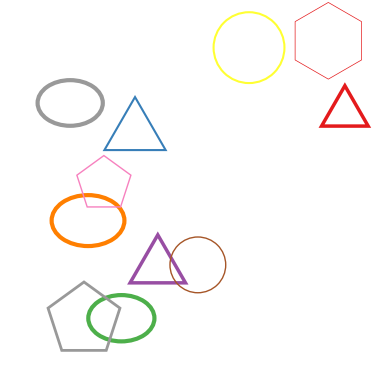[{"shape": "hexagon", "thickness": 0.5, "radius": 0.5, "center": [0.853, 0.894]}, {"shape": "triangle", "thickness": 2.5, "radius": 0.35, "center": [0.896, 0.707]}, {"shape": "triangle", "thickness": 1.5, "radius": 0.46, "center": [0.351, 0.656]}, {"shape": "oval", "thickness": 3, "radius": 0.43, "center": [0.315, 0.173]}, {"shape": "triangle", "thickness": 2.5, "radius": 0.42, "center": [0.41, 0.307]}, {"shape": "oval", "thickness": 3, "radius": 0.47, "center": [0.229, 0.427]}, {"shape": "circle", "thickness": 1.5, "radius": 0.46, "center": [0.647, 0.876]}, {"shape": "circle", "thickness": 1, "radius": 0.36, "center": [0.514, 0.312]}, {"shape": "pentagon", "thickness": 1, "radius": 0.37, "center": [0.27, 0.522]}, {"shape": "oval", "thickness": 3, "radius": 0.42, "center": [0.182, 0.733]}, {"shape": "pentagon", "thickness": 2, "radius": 0.49, "center": [0.218, 0.169]}]